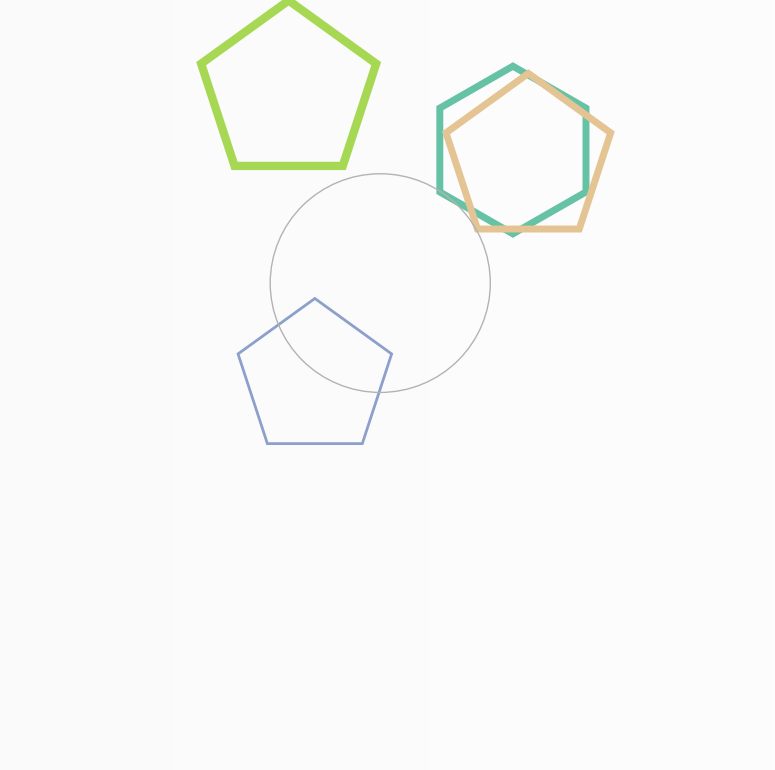[{"shape": "hexagon", "thickness": 2.5, "radius": 0.54, "center": [0.662, 0.805]}, {"shape": "pentagon", "thickness": 1, "radius": 0.52, "center": [0.406, 0.508]}, {"shape": "pentagon", "thickness": 3, "radius": 0.59, "center": [0.372, 0.881]}, {"shape": "pentagon", "thickness": 2.5, "radius": 0.56, "center": [0.682, 0.793]}, {"shape": "circle", "thickness": 0.5, "radius": 0.71, "center": [0.491, 0.632]}]